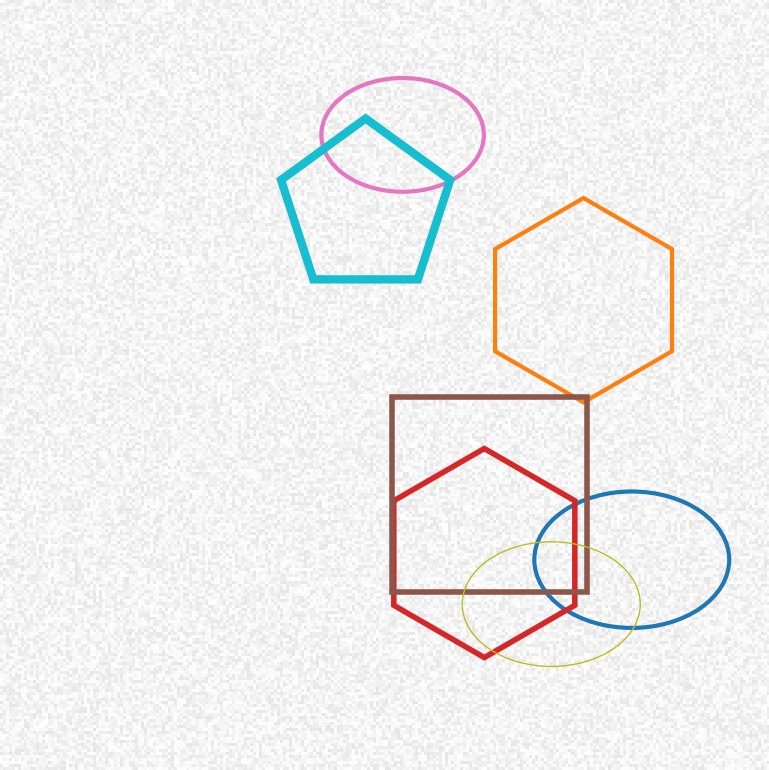[{"shape": "oval", "thickness": 1.5, "radius": 0.63, "center": [0.82, 0.273]}, {"shape": "hexagon", "thickness": 1.5, "radius": 0.66, "center": [0.758, 0.61]}, {"shape": "hexagon", "thickness": 2, "radius": 0.68, "center": [0.629, 0.282]}, {"shape": "square", "thickness": 2, "radius": 0.63, "center": [0.636, 0.358]}, {"shape": "oval", "thickness": 1.5, "radius": 0.53, "center": [0.523, 0.825]}, {"shape": "oval", "thickness": 0.5, "radius": 0.58, "center": [0.716, 0.215]}, {"shape": "pentagon", "thickness": 3, "radius": 0.58, "center": [0.475, 0.731]}]